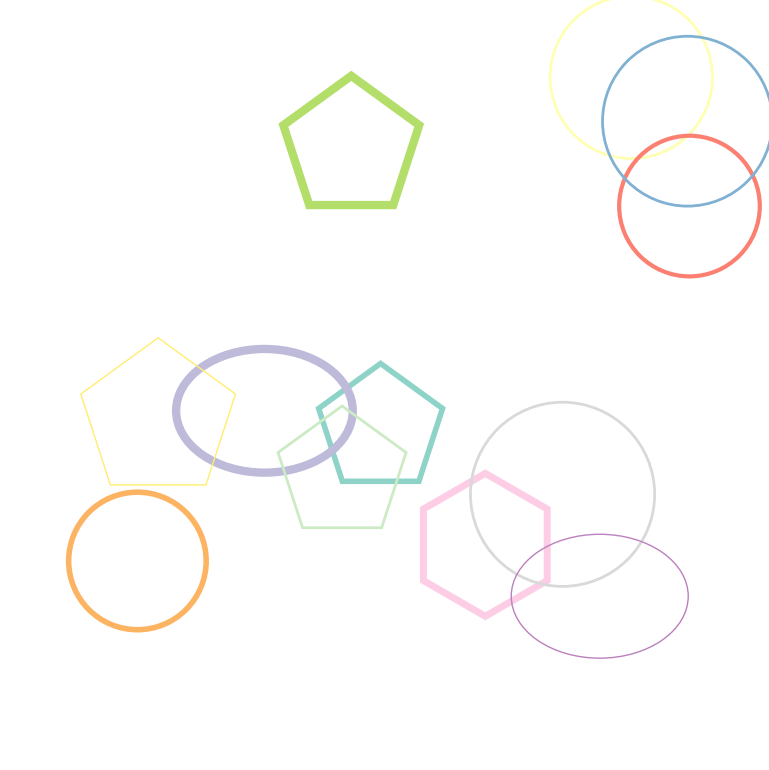[{"shape": "pentagon", "thickness": 2, "radius": 0.42, "center": [0.494, 0.443]}, {"shape": "circle", "thickness": 1, "radius": 0.53, "center": [0.82, 0.9]}, {"shape": "oval", "thickness": 3, "radius": 0.57, "center": [0.343, 0.466]}, {"shape": "circle", "thickness": 1.5, "radius": 0.46, "center": [0.895, 0.732]}, {"shape": "circle", "thickness": 1, "radius": 0.55, "center": [0.893, 0.843]}, {"shape": "circle", "thickness": 2, "radius": 0.45, "center": [0.178, 0.272]}, {"shape": "pentagon", "thickness": 3, "radius": 0.46, "center": [0.456, 0.809]}, {"shape": "hexagon", "thickness": 2.5, "radius": 0.46, "center": [0.63, 0.292]}, {"shape": "circle", "thickness": 1, "radius": 0.6, "center": [0.731, 0.358]}, {"shape": "oval", "thickness": 0.5, "radius": 0.57, "center": [0.779, 0.226]}, {"shape": "pentagon", "thickness": 1, "radius": 0.44, "center": [0.444, 0.385]}, {"shape": "pentagon", "thickness": 0.5, "radius": 0.53, "center": [0.205, 0.456]}]